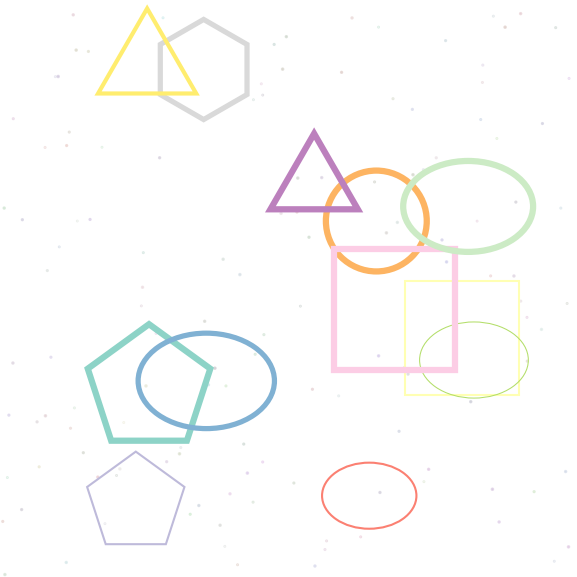[{"shape": "pentagon", "thickness": 3, "radius": 0.56, "center": [0.258, 0.326]}, {"shape": "square", "thickness": 1, "radius": 0.5, "center": [0.8, 0.414]}, {"shape": "pentagon", "thickness": 1, "radius": 0.44, "center": [0.235, 0.129]}, {"shape": "oval", "thickness": 1, "radius": 0.41, "center": [0.639, 0.141]}, {"shape": "oval", "thickness": 2.5, "radius": 0.59, "center": [0.357, 0.34]}, {"shape": "circle", "thickness": 3, "radius": 0.44, "center": [0.652, 0.616]}, {"shape": "oval", "thickness": 0.5, "radius": 0.47, "center": [0.821, 0.376]}, {"shape": "square", "thickness": 3, "radius": 0.53, "center": [0.683, 0.463]}, {"shape": "hexagon", "thickness": 2.5, "radius": 0.43, "center": [0.353, 0.879]}, {"shape": "triangle", "thickness": 3, "radius": 0.44, "center": [0.544, 0.68]}, {"shape": "oval", "thickness": 3, "radius": 0.56, "center": [0.811, 0.642]}, {"shape": "triangle", "thickness": 2, "radius": 0.49, "center": [0.255, 0.886]}]